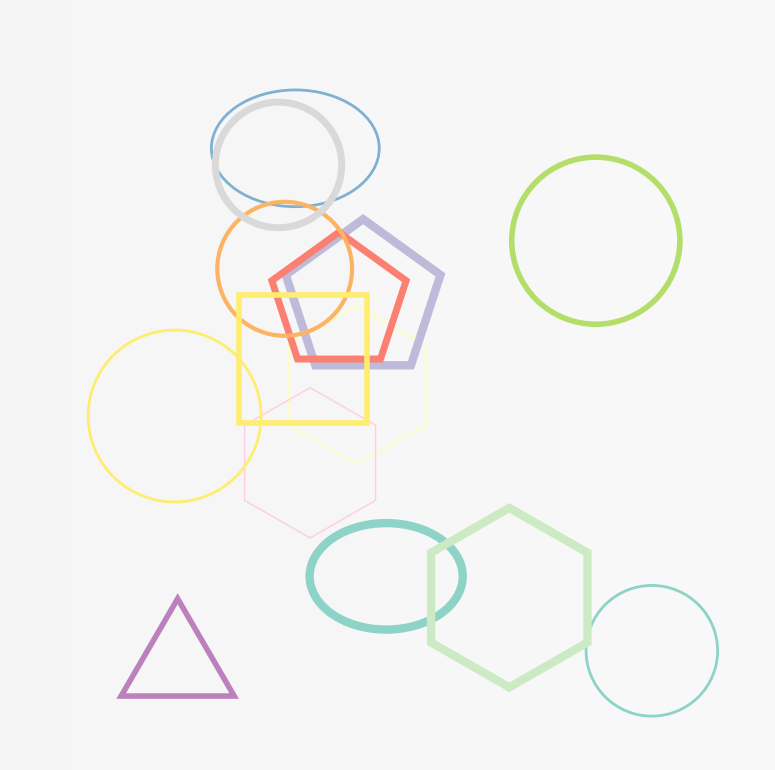[{"shape": "oval", "thickness": 3, "radius": 0.49, "center": [0.498, 0.251]}, {"shape": "circle", "thickness": 1, "radius": 0.42, "center": [0.841, 0.155]}, {"shape": "hexagon", "thickness": 0.5, "radius": 0.51, "center": [0.461, 0.5]}, {"shape": "pentagon", "thickness": 3, "radius": 0.52, "center": [0.469, 0.61]}, {"shape": "pentagon", "thickness": 2.5, "radius": 0.46, "center": [0.437, 0.607]}, {"shape": "oval", "thickness": 1, "radius": 0.54, "center": [0.381, 0.807]}, {"shape": "circle", "thickness": 1.5, "radius": 0.43, "center": [0.367, 0.651]}, {"shape": "circle", "thickness": 2, "radius": 0.54, "center": [0.769, 0.687]}, {"shape": "hexagon", "thickness": 0.5, "radius": 0.49, "center": [0.4, 0.399]}, {"shape": "circle", "thickness": 2.5, "radius": 0.41, "center": [0.359, 0.786]}, {"shape": "triangle", "thickness": 2, "radius": 0.42, "center": [0.229, 0.138]}, {"shape": "hexagon", "thickness": 3, "radius": 0.58, "center": [0.657, 0.224]}, {"shape": "square", "thickness": 2, "radius": 0.41, "center": [0.391, 0.534]}, {"shape": "circle", "thickness": 1, "radius": 0.56, "center": [0.225, 0.46]}]